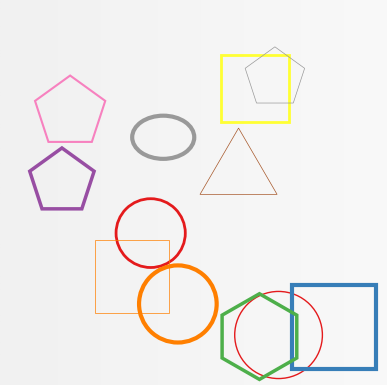[{"shape": "circle", "thickness": 2, "radius": 0.45, "center": [0.389, 0.395]}, {"shape": "circle", "thickness": 1, "radius": 0.57, "center": [0.719, 0.13]}, {"shape": "square", "thickness": 3, "radius": 0.54, "center": [0.861, 0.15]}, {"shape": "hexagon", "thickness": 2.5, "radius": 0.56, "center": [0.67, 0.126]}, {"shape": "pentagon", "thickness": 2.5, "radius": 0.44, "center": [0.16, 0.528]}, {"shape": "square", "thickness": 0.5, "radius": 0.48, "center": [0.341, 0.282]}, {"shape": "circle", "thickness": 3, "radius": 0.5, "center": [0.459, 0.211]}, {"shape": "square", "thickness": 2, "radius": 0.43, "center": [0.658, 0.771]}, {"shape": "triangle", "thickness": 0.5, "radius": 0.57, "center": [0.616, 0.553]}, {"shape": "pentagon", "thickness": 1.5, "radius": 0.48, "center": [0.181, 0.708]}, {"shape": "pentagon", "thickness": 0.5, "radius": 0.4, "center": [0.709, 0.798]}, {"shape": "oval", "thickness": 3, "radius": 0.4, "center": [0.421, 0.643]}]